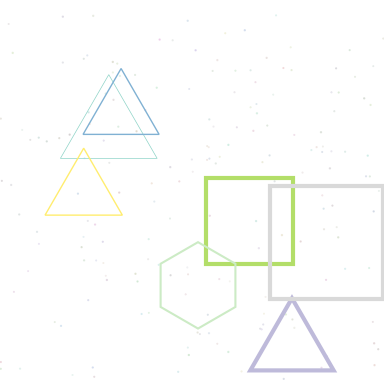[{"shape": "triangle", "thickness": 0.5, "radius": 0.73, "center": [0.283, 0.661]}, {"shape": "triangle", "thickness": 3, "radius": 0.62, "center": [0.758, 0.1]}, {"shape": "triangle", "thickness": 1, "radius": 0.57, "center": [0.315, 0.708]}, {"shape": "square", "thickness": 3, "radius": 0.56, "center": [0.647, 0.426]}, {"shape": "square", "thickness": 3, "radius": 0.73, "center": [0.849, 0.371]}, {"shape": "hexagon", "thickness": 1.5, "radius": 0.56, "center": [0.514, 0.259]}, {"shape": "triangle", "thickness": 1, "radius": 0.58, "center": [0.217, 0.499]}]